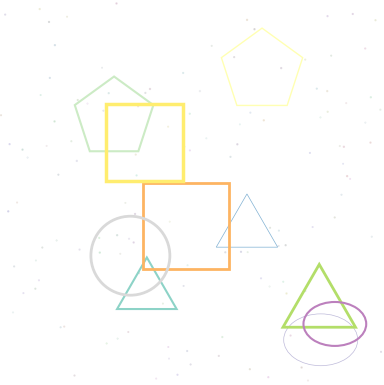[{"shape": "triangle", "thickness": 1.5, "radius": 0.45, "center": [0.381, 0.242]}, {"shape": "pentagon", "thickness": 1, "radius": 0.56, "center": [0.681, 0.816]}, {"shape": "oval", "thickness": 0.5, "radius": 0.48, "center": [0.833, 0.117]}, {"shape": "triangle", "thickness": 0.5, "radius": 0.46, "center": [0.641, 0.404]}, {"shape": "square", "thickness": 2, "radius": 0.56, "center": [0.484, 0.413]}, {"shape": "triangle", "thickness": 2, "radius": 0.54, "center": [0.829, 0.204]}, {"shape": "circle", "thickness": 2, "radius": 0.51, "center": [0.339, 0.336]}, {"shape": "oval", "thickness": 1.5, "radius": 0.41, "center": [0.87, 0.159]}, {"shape": "pentagon", "thickness": 1.5, "radius": 0.54, "center": [0.296, 0.694]}, {"shape": "square", "thickness": 2.5, "radius": 0.5, "center": [0.375, 0.629]}]